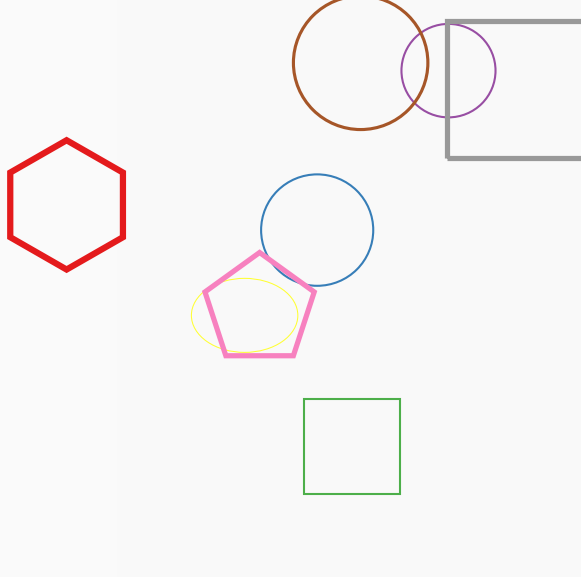[{"shape": "hexagon", "thickness": 3, "radius": 0.56, "center": [0.115, 0.644]}, {"shape": "circle", "thickness": 1, "radius": 0.48, "center": [0.546, 0.601]}, {"shape": "square", "thickness": 1, "radius": 0.41, "center": [0.605, 0.226]}, {"shape": "circle", "thickness": 1, "radius": 0.4, "center": [0.772, 0.877]}, {"shape": "oval", "thickness": 0.5, "radius": 0.46, "center": [0.421, 0.453]}, {"shape": "circle", "thickness": 1.5, "radius": 0.58, "center": [0.62, 0.89]}, {"shape": "pentagon", "thickness": 2.5, "radius": 0.49, "center": [0.447, 0.463]}, {"shape": "square", "thickness": 2.5, "radius": 0.59, "center": [0.888, 0.844]}]